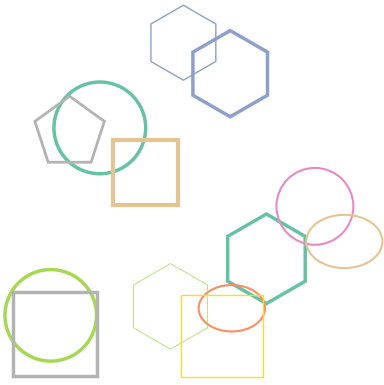[{"shape": "circle", "thickness": 2.5, "radius": 0.6, "center": [0.259, 0.668]}, {"shape": "hexagon", "thickness": 2.5, "radius": 0.58, "center": [0.692, 0.328]}, {"shape": "oval", "thickness": 1.5, "radius": 0.43, "center": [0.602, 0.199]}, {"shape": "hexagon", "thickness": 2.5, "radius": 0.56, "center": [0.598, 0.809]}, {"shape": "hexagon", "thickness": 1, "radius": 0.49, "center": [0.476, 0.889]}, {"shape": "circle", "thickness": 1.5, "radius": 0.5, "center": [0.818, 0.464]}, {"shape": "hexagon", "thickness": 0.5, "radius": 0.56, "center": [0.443, 0.204]}, {"shape": "circle", "thickness": 2.5, "radius": 0.59, "center": [0.132, 0.181]}, {"shape": "square", "thickness": 1, "radius": 0.53, "center": [0.577, 0.128]}, {"shape": "oval", "thickness": 1.5, "radius": 0.49, "center": [0.894, 0.373]}, {"shape": "square", "thickness": 3, "radius": 0.42, "center": [0.378, 0.552]}, {"shape": "pentagon", "thickness": 2, "radius": 0.47, "center": [0.181, 0.655]}, {"shape": "square", "thickness": 2.5, "radius": 0.54, "center": [0.142, 0.132]}]